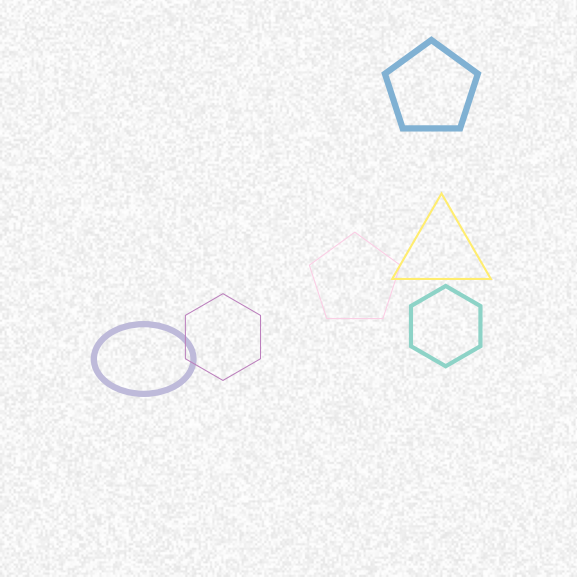[{"shape": "hexagon", "thickness": 2, "radius": 0.35, "center": [0.772, 0.434]}, {"shape": "oval", "thickness": 3, "radius": 0.43, "center": [0.249, 0.378]}, {"shape": "pentagon", "thickness": 3, "radius": 0.42, "center": [0.747, 0.845]}, {"shape": "pentagon", "thickness": 0.5, "radius": 0.41, "center": [0.614, 0.514]}, {"shape": "hexagon", "thickness": 0.5, "radius": 0.38, "center": [0.386, 0.415]}, {"shape": "triangle", "thickness": 1, "radius": 0.49, "center": [0.765, 0.565]}]